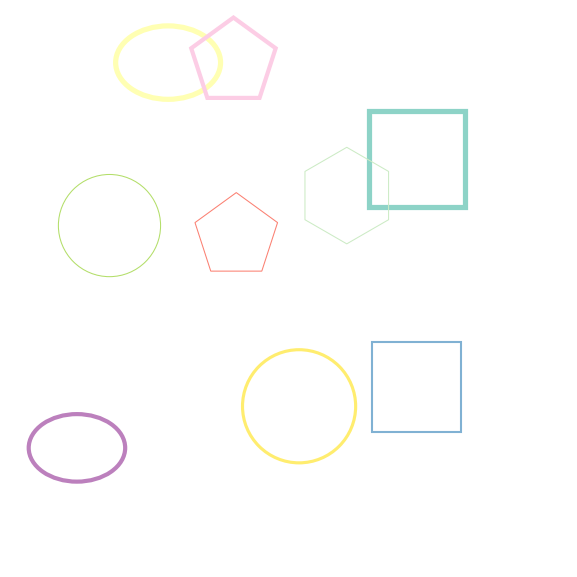[{"shape": "square", "thickness": 2.5, "radius": 0.41, "center": [0.722, 0.724]}, {"shape": "oval", "thickness": 2.5, "radius": 0.45, "center": [0.291, 0.891]}, {"shape": "pentagon", "thickness": 0.5, "radius": 0.38, "center": [0.409, 0.59]}, {"shape": "square", "thickness": 1, "radius": 0.39, "center": [0.721, 0.329]}, {"shape": "circle", "thickness": 0.5, "radius": 0.44, "center": [0.19, 0.609]}, {"shape": "pentagon", "thickness": 2, "radius": 0.38, "center": [0.404, 0.892]}, {"shape": "oval", "thickness": 2, "radius": 0.42, "center": [0.133, 0.224]}, {"shape": "hexagon", "thickness": 0.5, "radius": 0.42, "center": [0.6, 0.66]}, {"shape": "circle", "thickness": 1.5, "radius": 0.49, "center": [0.518, 0.296]}]